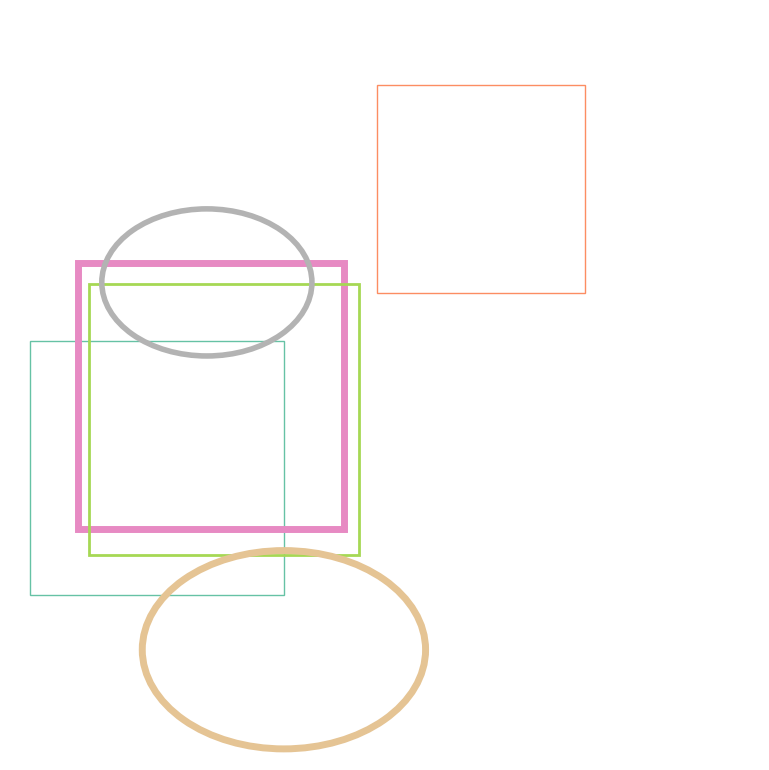[{"shape": "square", "thickness": 0.5, "radius": 0.82, "center": [0.204, 0.392]}, {"shape": "square", "thickness": 0.5, "radius": 0.68, "center": [0.625, 0.754]}, {"shape": "square", "thickness": 2.5, "radius": 0.86, "center": [0.274, 0.485]}, {"shape": "square", "thickness": 1, "radius": 0.88, "center": [0.291, 0.455]}, {"shape": "oval", "thickness": 2.5, "radius": 0.92, "center": [0.369, 0.156]}, {"shape": "oval", "thickness": 2, "radius": 0.68, "center": [0.269, 0.633]}]